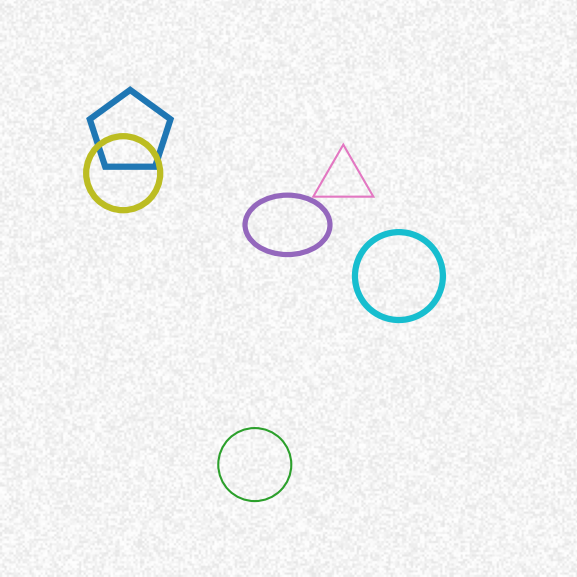[{"shape": "pentagon", "thickness": 3, "radius": 0.37, "center": [0.225, 0.77]}, {"shape": "circle", "thickness": 1, "radius": 0.32, "center": [0.441, 0.195]}, {"shape": "oval", "thickness": 2.5, "radius": 0.37, "center": [0.498, 0.61]}, {"shape": "triangle", "thickness": 1, "radius": 0.3, "center": [0.594, 0.689]}, {"shape": "circle", "thickness": 3, "radius": 0.32, "center": [0.213, 0.699]}, {"shape": "circle", "thickness": 3, "radius": 0.38, "center": [0.691, 0.521]}]